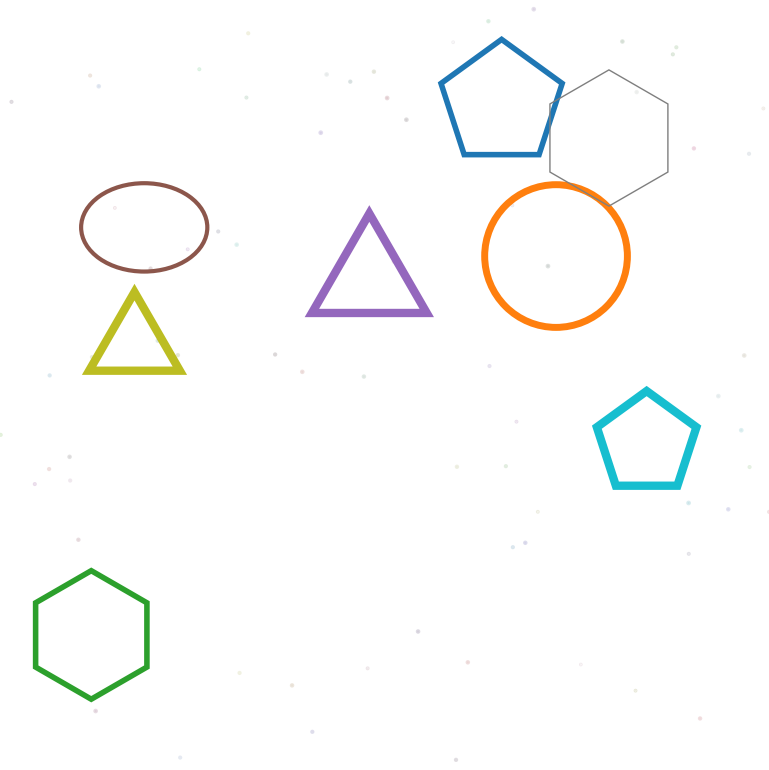[{"shape": "pentagon", "thickness": 2, "radius": 0.41, "center": [0.651, 0.866]}, {"shape": "circle", "thickness": 2.5, "radius": 0.46, "center": [0.722, 0.667]}, {"shape": "hexagon", "thickness": 2, "radius": 0.42, "center": [0.119, 0.175]}, {"shape": "triangle", "thickness": 3, "radius": 0.43, "center": [0.48, 0.637]}, {"shape": "oval", "thickness": 1.5, "radius": 0.41, "center": [0.187, 0.705]}, {"shape": "hexagon", "thickness": 0.5, "radius": 0.44, "center": [0.791, 0.821]}, {"shape": "triangle", "thickness": 3, "radius": 0.34, "center": [0.175, 0.553]}, {"shape": "pentagon", "thickness": 3, "radius": 0.34, "center": [0.84, 0.424]}]